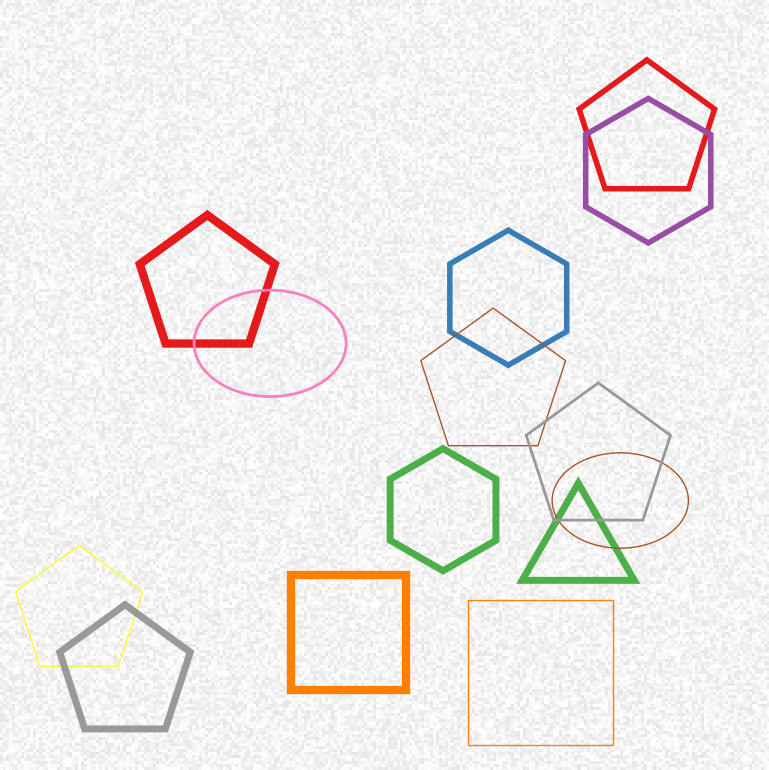[{"shape": "pentagon", "thickness": 3, "radius": 0.46, "center": [0.269, 0.628]}, {"shape": "pentagon", "thickness": 2, "radius": 0.46, "center": [0.84, 0.83]}, {"shape": "hexagon", "thickness": 2, "radius": 0.44, "center": [0.66, 0.613]}, {"shape": "hexagon", "thickness": 2.5, "radius": 0.4, "center": [0.575, 0.338]}, {"shape": "triangle", "thickness": 2.5, "radius": 0.42, "center": [0.751, 0.288]}, {"shape": "hexagon", "thickness": 2, "radius": 0.47, "center": [0.842, 0.778]}, {"shape": "square", "thickness": 3, "radius": 0.37, "center": [0.452, 0.178]}, {"shape": "square", "thickness": 0.5, "radius": 0.47, "center": [0.702, 0.126]}, {"shape": "pentagon", "thickness": 0.5, "radius": 0.43, "center": [0.103, 0.205]}, {"shape": "oval", "thickness": 0.5, "radius": 0.44, "center": [0.806, 0.35]}, {"shape": "pentagon", "thickness": 0.5, "radius": 0.49, "center": [0.64, 0.501]}, {"shape": "oval", "thickness": 1, "radius": 0.49, "center": [0.351, 0.554]}, {"shape": "pentagon", "thickness": 1, "radius": 0.49, "center": [0.777, 0.404]}, {"shape": "pentagon", "thickness": 2.5, "radius": 0.45, "center": [0.162, 0.125]}]